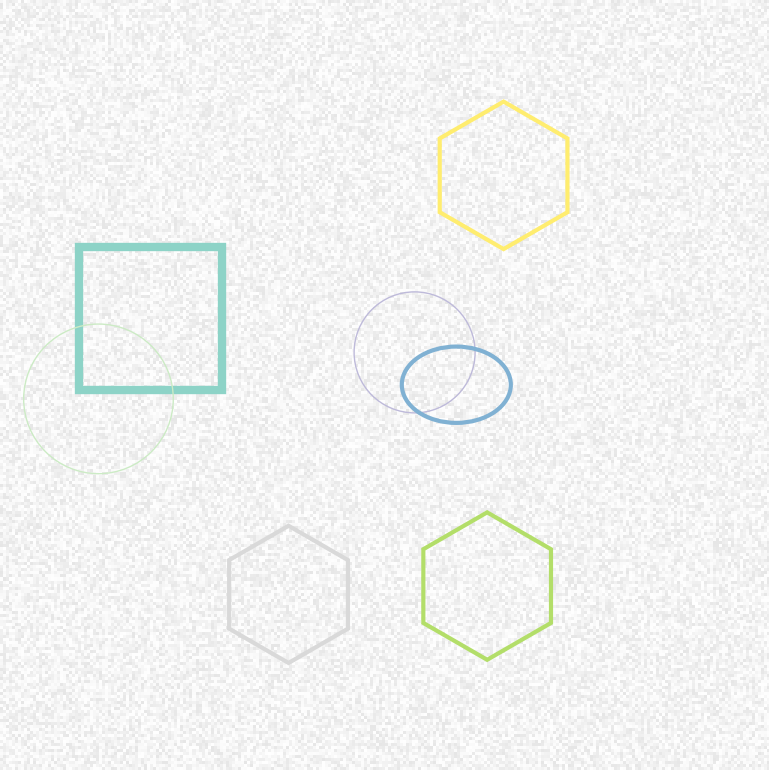[{"shape": "square", "thickness": 3, "radius": 0.46, "center": [0.196, 0.586]}, {"shape": "circle", "thickness": 0.5, "radius": 0.39, "center": [0.538, 0.542]}, {"shape": "oval", "thickness": 1.5, "radius": 0.35, "center": [0.593, 0.5]}, {"shape": "hexagon", "thickness": 1.5, "radius": 0.48, "center": [0.633, 0.239]}, {"shape": "hexagon", "thickness": 1.5, "radius": 0.45, "center": [0.375, 0.228]}, {"shape": "circle", "thickness": 0.5, "radius": 0.49, "center": [0.128, 0.482]}, {"shape": "hexagon", "thickness": 1.5, "radius": 0.48, "center": [0.654, 0.772]}]